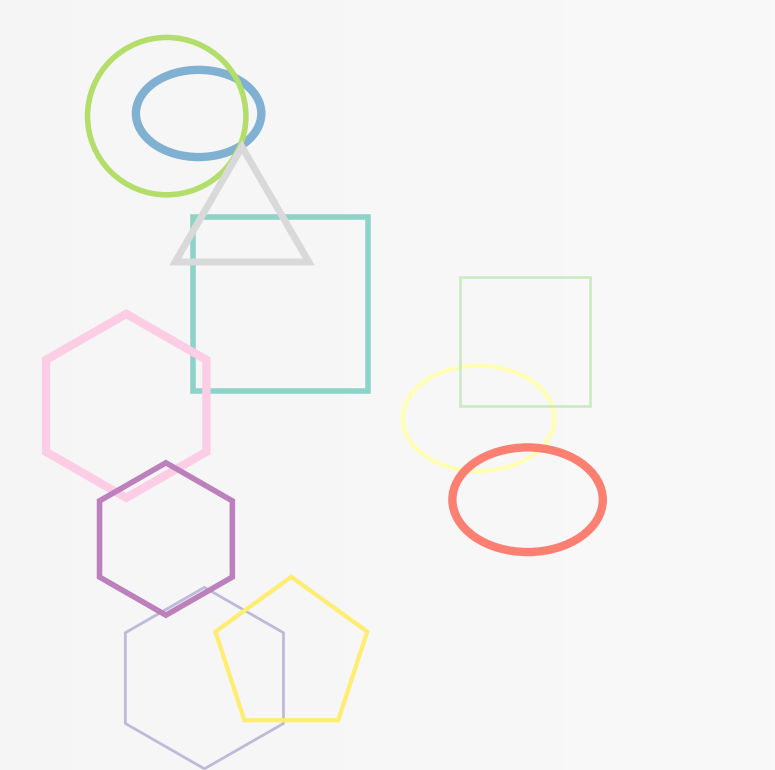[{"shape": "square", "thickness": 2, "radius": 0.56, "center": [0.361, 0.605]}, {"shape": "oval", "thickness": 1.5, "radius": 0.49, "center": [0.618, 0.457]}, {"shape": "hexagon", "thickness": 1, "radius": 0.59, "center": [0.264, 0.119]}, {"shape": "oval", "thickness": 3, "radius": 0.49, "center": [0.681, 0.351]}, {"shape": "oval", "thickness": 3, "radius": 0.4, "center": [0.256, 0.853]}, {"shape": "circle", "thickness": 2, "radius": 0.51, "center": [0.215, 0.849]}, {"shape": "hexagon", "thickness": 3, "radius": 0.6, "center": [0.163, 0.473]}, {"shape": "triangle", "thickness": 2.5, "radius": 0.5, "center": [0.312, 0.71]}, {"shape": "hexagon", "thickness": 2, "radius": 0.49, "center": [0.214, 0.3]}, {"shape": "square", "thickness": 1, "radius": 0.42, "center": [0.677, 0.556]}, {"shape": "pentagon", "thickness": 1.5, "radius": 0.51, "center": [0.376, 0.148]}]